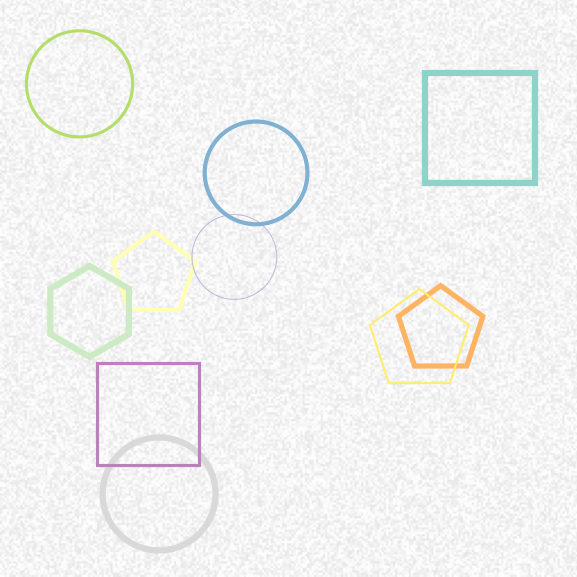[{"shape": "square", "thickness": 3, "radius": 0.48, "center": [0.831, 0.777]}, {"shape": "pentagon", "thickness": 2, "radius": 0.37, "center": [0.267, 0.524]}, {"shape": "circle", "thickness": 0.5, "radius": 0.37, "center": [0.406, 0.554]}, {"shape": "circle", "thickness": 2, "radius": 0.44, "center": [0.443, 0.7]}, {"shape": "pentagon", "thickness": 2.5, "radius": 0.38, "center": [0.763, 0.428]}, {"shape": "circle", "thickness": 1.5, "radius": 0.46, "center": [0.138, 0.854]}, {"shape": "circle", "thickness": 3, "radius": 0.49, "center": [0.276, 0.144]}, {"shape": "square", "thickness": 1.5, "radius": 0.44, "center": [0.256, 0.283]}, {"shape": "hexagon", "thickness": 3, "radius": 0.39, "center": [0.155, 0.46]}, {"shape": "pentagon", "thickness": 1, "radius": 0.45, "center": [0.726, 0.409]}]